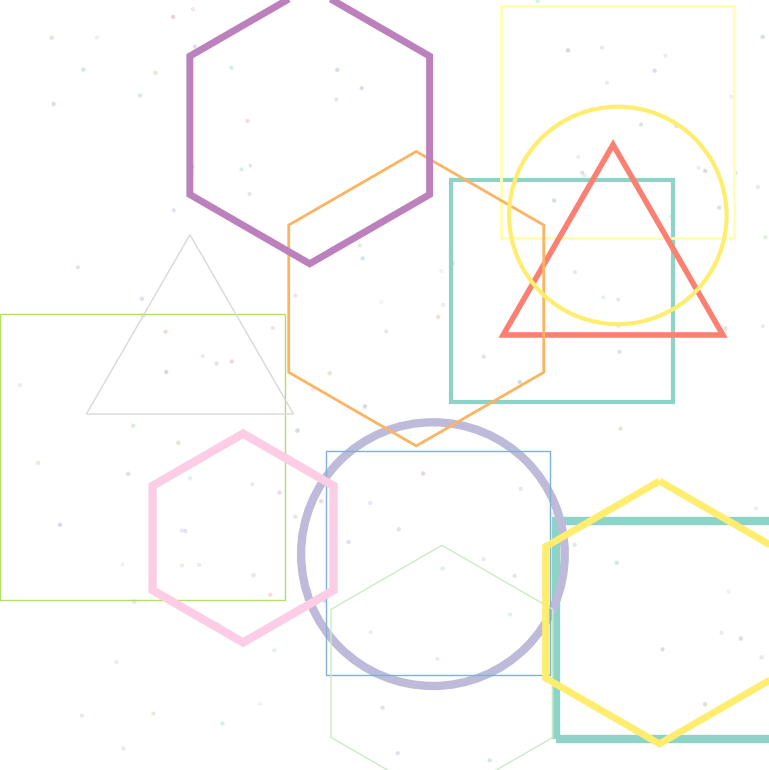[{"shape": "square", "thickness": 3, "radius": 0.71, "center": [0.863, 0.182]}, {"shape": "square", "thickness": 1.5, "radius": 0.72, "center": [0.73, 0.622]}, {"shape": "square", "thickness": 1, "radius": 0.76, "center": [0.802, 0.841]}, {"shape": "circle", "thickness": 3, "radius": 0.86, "center": [0.562, 0.28]}, {"shape": "triangle", "thickness": 2, "radius": 0.82, "center": [0.796, 0.647]}, {"shape": "square", "thickness": 0.5, "radius": 0.73, "center": [0.569, 0.269]}, {"shape": "hexagon", "thickness": 1, "radius": 0.96, "center": [0.541, 0.612]}, {"shape": "square", "thickness": 0.5, "radius": 0.93, "center": [0.185, 0.407]}, {"shape": "hexagon", "thickness": 3, "radius": 0.68, "center": [0.316, 0.301]}, {"shape": "triangle", "thickness": 0.5, "radius": 0.78, "center": [0.247, 0.54]}, {"shape": "hexagon", "thickness": 2.5, "radius": 0.9, "center": [0.402, 0.837]}, {"shape": "hexagon", "thickness": 0.5, "radius": 0.83, "center": [0.574, 0.125]}, {"shape": "circle", "thickness": 1.5, "radius": 0.71, "center": [0.802, 0.72]}, {"shape": "hexagon", "thickness": 2.5, "radius": 0.85, "center": [0.856, 0.205]}]